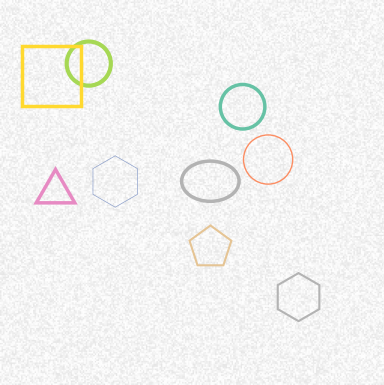[{"shape": "circle", "thickness": 2.5, "radius": 0.29, "center": [0.63, 0.723]}, {"shape": "circle", "thickness": 1, "radius": 0.32, "center": [0.696, 0.586]}, {"shape": "hexagon", "thickness": 0.5, "radius": 0.33, "center": [0.299, 0.529]}, {"shape": "triangle", "thickness": 2.5, "radius": 0.29, "center": [0.144, 0.502]}, {"shape": "circle", "thickness": 3, "radius": 0.29, "center": [0.231, 0.835]}, {"shape": "square", "thickness": 2.5, "radius": 0.39, "center": [0.133, 0.802]}, {"shape": "pentagon", "thickness": 1.5, "radius": 0.29, "center": [0.547, 0.357]}, {"shape": "oval", "thickness": 2.5, "radius": 0.37, "center": [0.546, 0.529]}, {"shape": "hexagon", "thickness": 1.5, "radius": 0.31, "center": [0.775, 0.228]}]